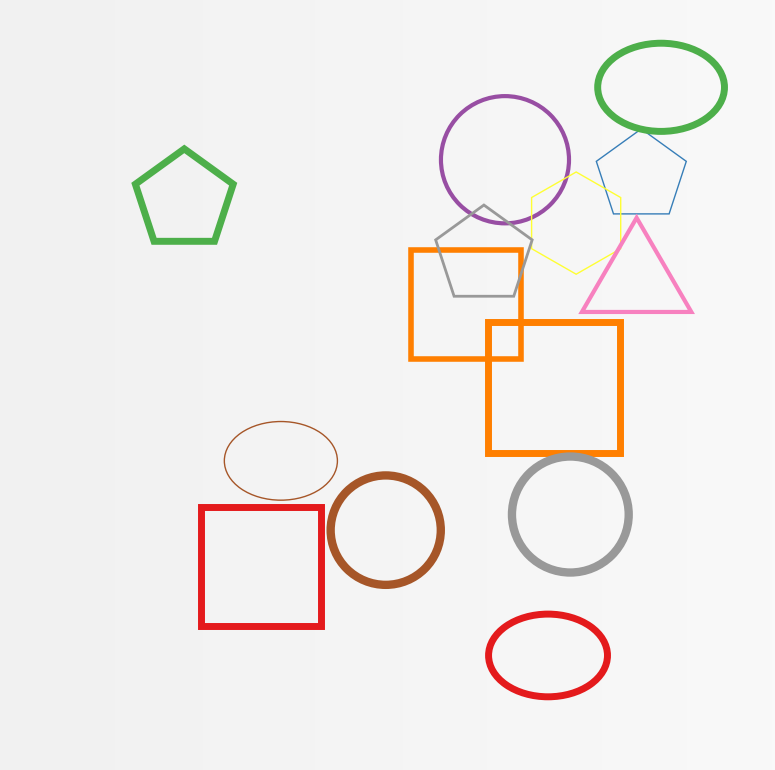[{"shape": "square", "thickness": 2.5, "radius": 0.39, "center": [0.336, 0.264]}, {"shape": "oval", "thickness": 2.5, "radius": 0.38, "center": [0.707, 0.149]}, {"shape": "pentagon", "thickness": 0.5, "radius": 0.31, "center": [0.827, 0.772]}, {"shape": "pentagon", "thickness": 2.5, "radius": 0.33, "center": [0.238, 0.74]}, {"shape": "oval", "thickness": 2.5, "radius": 0.41, "center": [0.853, 0.887]}, {"shape": "circle", "thickness": 1.5, "radius": 0.41, "center": [0.652, 0.793]}, {"shape": "square", "thickness": 2.5, "radius": 0.43, "center": [0.714, 0.497]}, {"shape": "square", "thickness": 2, "radius": 0.35, "center": [0.602, 0.604]}, {"shape": "hexagon", "thickness": 0.5, "radius": 0.33, "center": [0.743, 0.71]}, {"shape": "oval", "thickness": 0.5, "radius": 0.36, "center": [0.362, 0.401]}, {"shape": "circle", "thickness": 3, "radius": 0.36, "center": [0.498, 0.312]}, {"shape": "triangle", "thickness": 1.5, "radius": 0.41, "center": [0.821, 0.636]}, {"shape": "circle", "thickness": 3, "radius": 0.38, "center": [0.736, 0.332]}, {"shape": "pentagon", "thickness": 1, "radius": 0.33, "center": [0.624, 0.668]}]